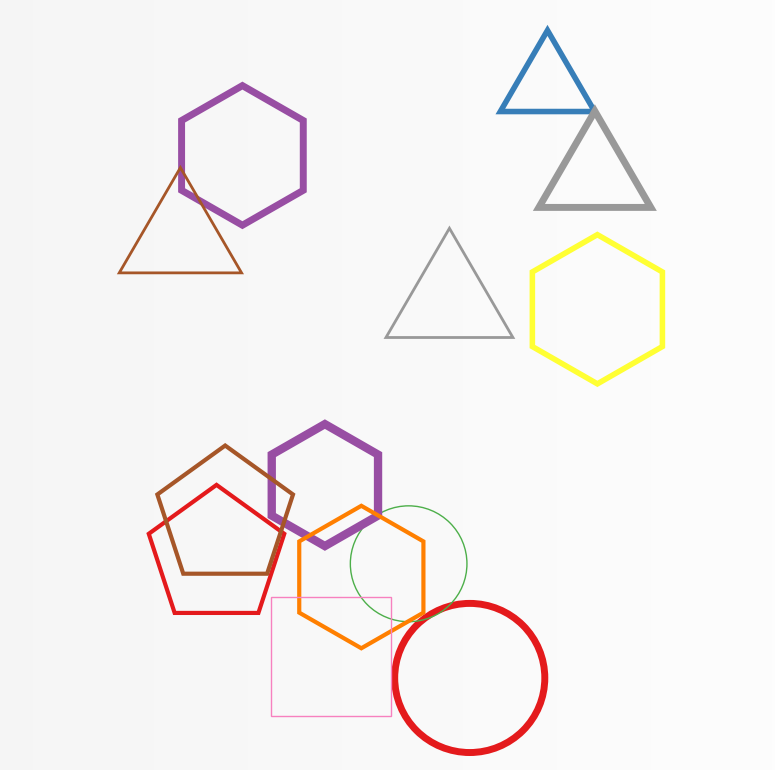[{"shape": "pentagon", "thickness": 1.5, "radius": 0.46, "center": [0.279, 0.278]}, {"shape": "circle", "thickness": 2.5, "radius": 0.48, "center": [0.606, 0.12]}, {"shape": "triangle", "thickness": 2, "radius": 0.35, "center": [0.706, 0.89]}, {"shape": "circle", "thickness": 0.5, "radius": 0.38, "center": [0.527, 0.268]}, {"shape": "hexagon", "thickness": 2.5, "radius": 0.45, "center": [0.313, 0.798]}, {"shape": "hexagon", "thickness": 3, "radius": 0.4, "center": [0.419, 0.37]}, {"shape": "hexagon", "thickness": 1.5, "radius": 0.46, "center": [0.466, 0.251]}, {"shape": "hexagon", "thickness": 2, "radius": 0.48, "center": [0.771, 0.598]}, {"shape": "pentagon", "thickness": 1.5, "radius": 0.46, "center": [0.291, 0.329]}, {"shape": "triangle", "thickness": 1, "radius": 0.46, "center": [0.233, 0.691]}, {"shape": "square", "thickness": 0.5, "radius": 0.39, "center": [0.427, 0.148]}, {"shape": "triangle", "thickness": 1, "radius": 0.47, "center": [0.58, 0.609]}, {"shape": "triangle", "thickness": 2.5, "radius": 0.42, "center": [0.768, 0.772]}]